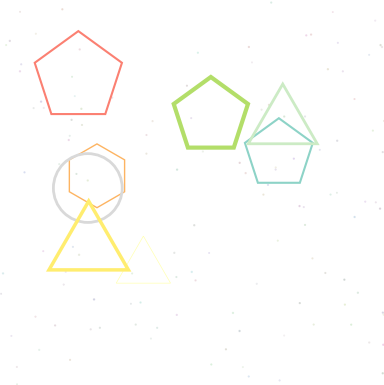[{"shape": "pentagon", "thickness": 1.5, "radius": 0.46, "center": [0.724, 0.6]}, {"shape": "triangle", "thickness": 0.5, "radius": 0.41, "center": [0.372, 0.305]}, {"shape": "pentagon", "thickness": 1.5, "radius": 0.6, "center": [0.203, 0.8]}, {"shape": "hexagon", "thickness": 1, "radius": 0.41, "center": [0.252, 0.543]}, {"shape": "pentagon", "thickness": 3, "radius": 0.51, "center": [0.548, 0.699]}, {"shape": "circle", "thickness": 2, "radius": 0.45, "center": [0.228, 0.512]}, {"shape": "triangle", "thickness": 2, "radius": 0.52, "center": [0.734, 0.678]}, {"shape": "triangle", "thickness": 2.5, "radius": 0.6, "center": [0.23, 0.359]}]